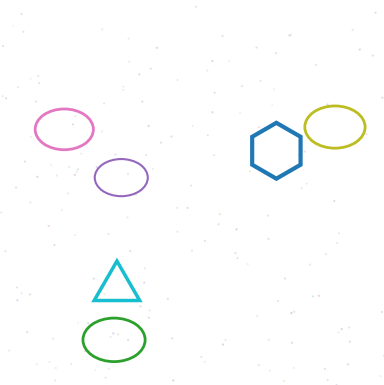[{"shape": "hexagon", "thickness": 3, "radius": 0.36, "center": [0.718, 0.608]}, {"shape": "oval", "thickness": 2, "radius": 0.4, "center": [0.296, 0.117]}, {"shape": "oval", "thickness": 1.5, "radius": 0.34, "center": [0.315, 0.539]}, {"shape": "oval", "thickness": 2, "radius": 0.38, "center": [0.167, 0.664]}, {"shape": "oval", "thickness": 2, "radius": 0.39, "center": [0.87, 0.67]}, {"shape": "triangle", "thickness": 2.5, "radius": 0.34, "center": [0.304, 0.254]}]